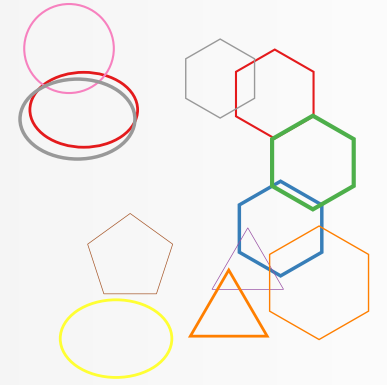[{"shape": "oval", "thickness": 2, "radius": 0.69, "center": [0.216, 0.715]}, {"shape": "hexagon", "thickness": 1.5, "radius": 0.58, "center": [0.709, 0.756]}, {"shape": "hexagon", "thickness": 2.5, "radius": 0.61, "center": [0.724, 0.406]}, {"shape": "hexagon", "thickness": 3, "radius": 0.61, "center": [0.807, 0.578]}, {"shape": "triangle", "thickness": 0.5, "radius": 0.53, "center": [0.639, 0.302]}, {"shape": "hexagon", "thickness": 1, "radius": 0.74, "center": [0.823, 0.266]}, {"shape": "triangle", "thickness": 2, "radius": 0.57, "center": [0.59, 0.184]}, {"shape": "oval", "thickness": 2, "radius": 0.72, "center": [0.299, 0.12]}, {"shape": "pentagon", "thickness": 0.5, "radius": 0.58, "center": [0.336, 0.33]}, {"shape": "circle", "thickness": 1.5, "radius": 0.58, "center": [0.178, 0.874]}, {"shape": "hexagon", "thickness": 1, "radius": 0.51, "center": [0.568, 0.796]}, {"shape": "oval", "thickness": 2.5, "radius": 0.74, "center": [0.2, 0.691]}]